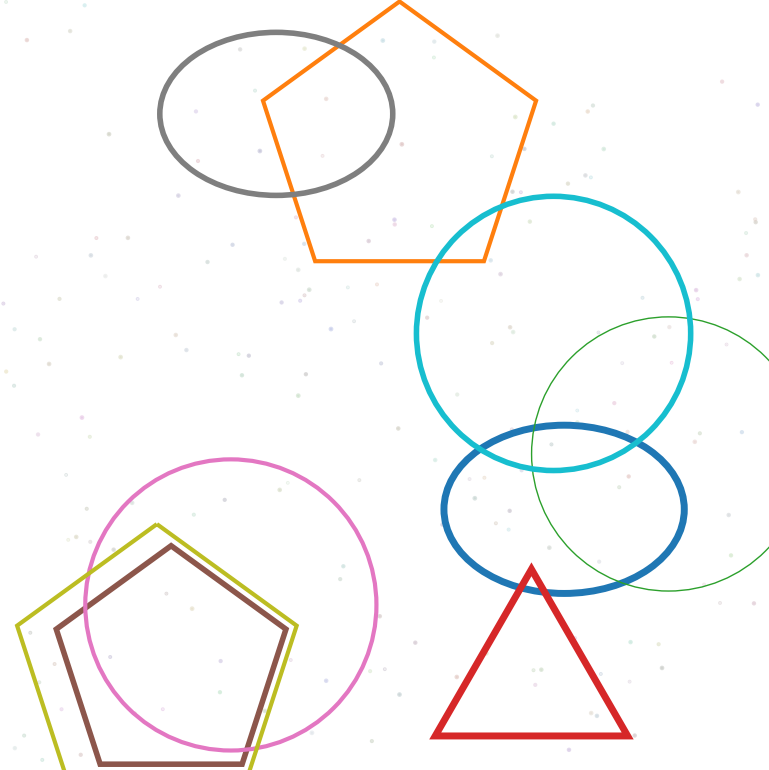[{"shape": "oval", "thickness": 2.5, "radius": 0.78, "center": [0.733, 0.339]}, {"shape": "pentagon", "thickness": 1.5, "radius": 0.93, "center": [0.519, 0.812]}, {"shape": "circle", "thickness": 0.5, "radius": 0.89, "center": [0.868, 0.41]}, {"shape": "triangle", "thickness": 2.5, "radius": 0.72, "center": [0.69, 0.116]}, {"shape": "pentagon", "thickness": 2, "radius": 0.78, "center": [0.222, 0.134]}, {"shape": "circle", "thickness": 1.5, "radius": 0.95, "center": [0.3, 0.214]}, {"shape": "oval", "thickness": 2, "radius": 0.76, "center": [0.359, 0.852]}, {"shape": "pentagon", "thickness": 1.5, "radius": 0.95, "center": [0.204, 0.128]}, {"shape": "circle", "thickness": 2, "radius": 0.89, "center": [0.719, 0.567]}]